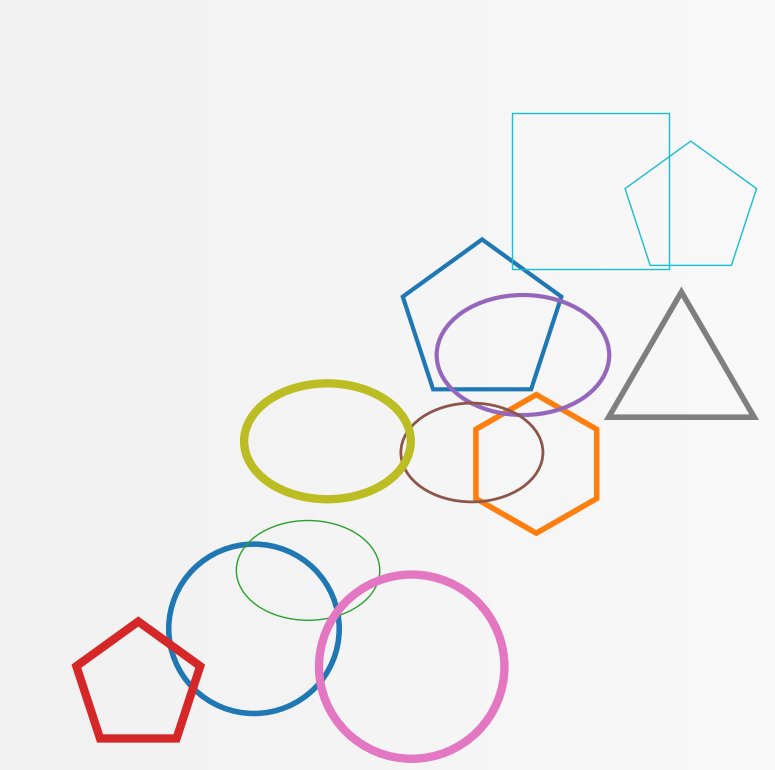[{"shape": "pentagon", "thickness": 1.5, "radius": 0.54, "center": [0.622, 0.581]}, {"shape": "circle", "thickness": 2, "radius": 0.55, "center": [0.328, 0.183]}, {"shape": "hexagon", "thickness": 2, "radius": 0.45, "center": [0.692, 0.398]}, {"shape": "oval", "thickness": 0.5, "radius": 0.46, "center": [0.397, 0.259]}, {"shape": "pentagon", "thickness": 3, "radius": 0.42, "center": [0.178, 0.109]}, {"shape": "oval", "thickness": 1.5, "radius": 0.56, "center": [0.675, 0.539]}, {"shape": "oval", "thickness": 1, "radius": 0.46, "center": [0.609, 0.412]}, {"shape": "circle", "thickness": 3, "radius": 0.6, "center": [0.531, 0.134]}, {"shape": "triangle", "thickness": 2, "radius": 0.54, "center": [0.879, 0.512]}, {"shape": "oval", "thickness": 3, "radius": 0.54, "center": [0.422, 0.427]}, {"shape": "pentagon", "thickness": 0.5, "radius": 0.45, "center": [0.891, 0.727]}, {"shape": "square", "thickness": 0.5, "radius": 0.51, "center": [0.762, 0.752]}]